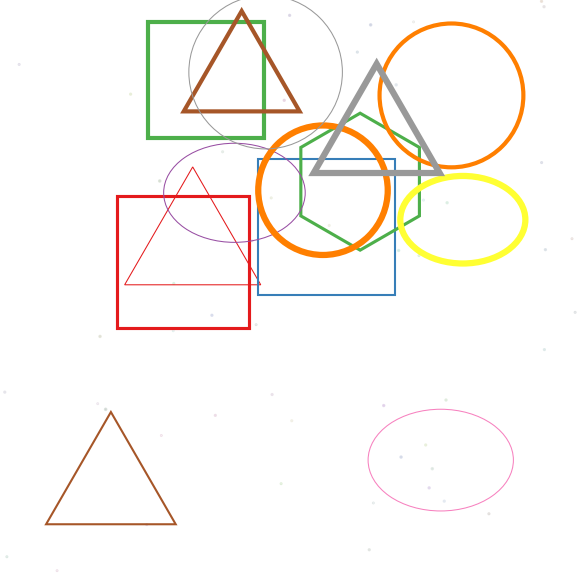[{"shape": "square", "thickness": 1.5, "radius": 0.57, "center": [0.317, 0.545]}, {"shape": "triangle", "thickness": 0.5, "radius": 0.68, "center": [0.334, 0.574]}, {"shape": "square", "thickness": 1, "radius": 0.59, "center": [0.566, 0.606]}, {"shape": "square", "thickness": 2, "radius": 0.5, "center": [0.356, 0.861]}, {"shape": "hexagon", "thickness": 1.5, "radius": 0.59, "center": [0.624, 0.685]}, {"shape": "oval", "thickness": 0.5, "radius": 0.61, "center": [0.406, 0.665]}, {"shape": "circle", "thickness": 3, "radius": 0.56, "center": [0.559, 0.67]}, {"shape": "circle", "thickness": 2, "radius": 0.62, "center": [0.782, 0.834]}, {"shape": "oval", "thickness": 3, "radius": 0.54, "center": [0.801, 0.619]}, {"shape": "triangle", "thickness": 2, "radius": 0.58, "center": [0.418, 0.864]}, {"shape": "triangle", "thickness": 1, "radius": 0.65, "center": [0.192, 0.156]}, {"shape": "oval", "thickness": 0.5, "radius": 0.63, "center": [0.763, 0.202]}, {"shape": "triangle", "thickness": 3, "radius": 0.63, "center": [0.652, 0.763]}, {"shape": "circle", "thickness": 0.5, "radius": 0.66, "center": [0.46, 0.874]}]